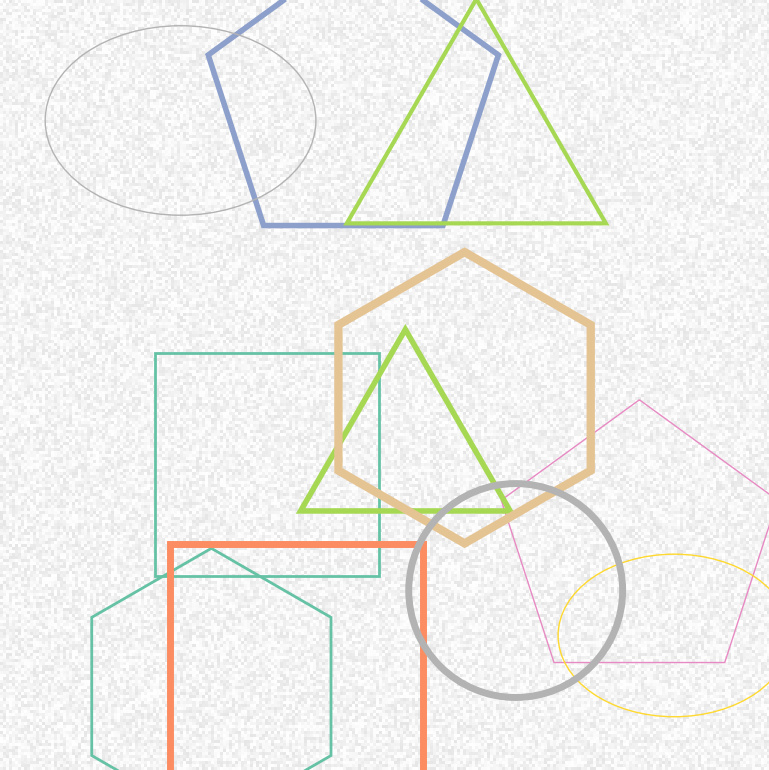[{"shape": "square", "thickness": 1, "radius": 0.73, "center": [0.347, 0.397]}, {"shape": "hexagon", "thickness": 1, "radius": 0.9, "center": [0.275, 0.108]}, {"shape": "square", "thickness": 2.5, "radius": 0.82, "center": [0.385, 0.13]}, {"shape": "pentagon", "thickness": 2, "radius": 0.99, "center": [0.459, 0.867]}, {"shape": "pentagon", "thickness": 0.5, "radius": 0.94, "center": [0.83, 0.292]}, {"shape": "triangle", "thickness": 1.5, "radius": 0.97, "center": [0.619, 0.807]}, {"shape": "triangle", "thickness": 2, "radius": 0.79, "center": [0.526, 0.415]}, {"shape": "oval", "thickness": 0.5, "radius": 0.75, "center": [0.876, 0.175]}, {"shape": "hexagon", "thickness": 3, "radius": 0.95, "center": [0.603, 0.483]}, {"shape": "circle", "thickness": 2.5, "radius": 0.69, "center": [0.67, 0.233]}, {"shape": "oval", "thickness": 0.5, "radius": 0.88, "center": [0.234, 0.844]}]